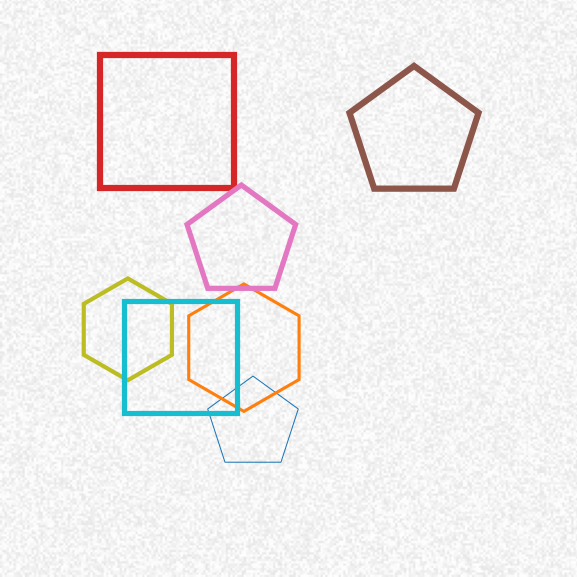[{"shape": "pentagon", "thickness": 0.5, "radius": 0.41, "center": [0.438, 0.265]}, {"shape": "hexagon", "thickness": 1.5, "radius": 0.55, "center": [0.422, 0.397]}, {"shape": "square", "thickness": 3, "radius": 0.58, "center": [0.289, 0.789]}, {"shape": "pentagon", "thickness": 3, "radius": 0.59, "center": [0.717, 0.767]}, {"shape": "pentagon", "thickness": 2.5, "radius": 0.49, "center": [0.418, 0.58]}, {"shape": "hexagon", "thickness": 2, "radius": 0.44, "center": [0.221, 0.429]}, {"shape": "square", "thickness": 2.5, "radius": 0.49, "center": [0.312, 0.381]}]